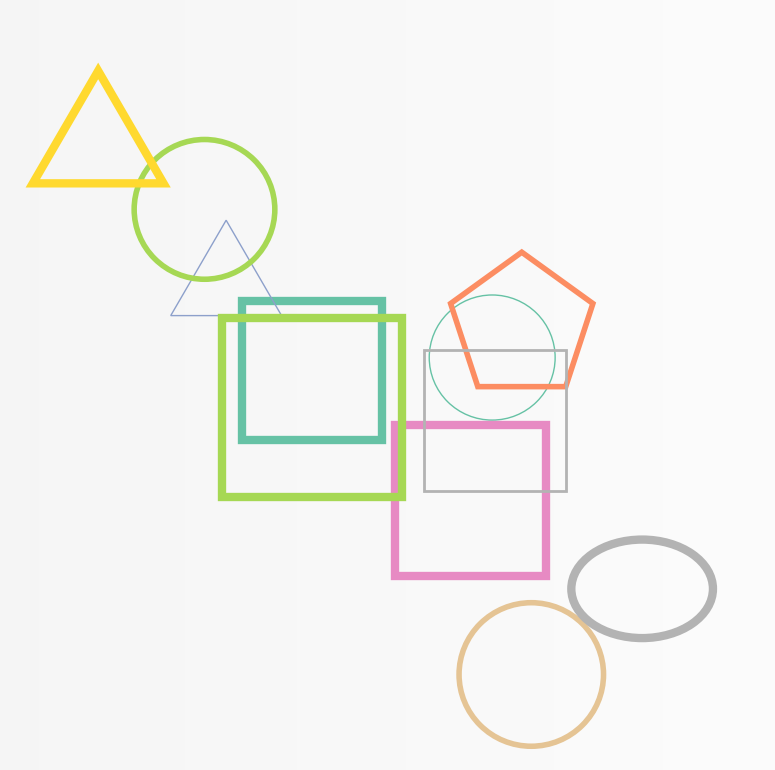[{"shape": "circle", "thickness": 0.5, "radius": 0.41, "center": [0.635, 0.536]}, {"shape": "square", "thickness": 3, "radius": 0.45, "center": [0.403, 0.519]}, {"shape": "pentagon", "thickness": 2, "radius": 0.48, "center": [0.673, 0.576]}, {"shape": "triangle", "thickness": 0.5, "radius": 0.41, "center": [0.292, 0.631]}, {"shape": "square", "thickness": 3, "radius": 0.49, "center": [0.607, 0.35]}, {"shape": "circle", "thickness": 2, "radius": 0.45, "center": [0.264, 0.728]}, {"shape": "square", "thickness": 3, "radius": 0.58, "center": [0.403, 0.471]}, {"shape": "triangle", "thickness": 3, "radius": 0.49, "center": [0.127, 0.811]}, {"shape": "circle", "thickness": 2, "radius": 0.47, "center": [0.686, 0.124]}, {"shape": "oval", "thickness": 3, "radius": 0.46, "center": [0.829, 0.235]}, {"shape": "square", "thickness": 1, "radius": 0.46, "center": [0.639, 0.453]}]